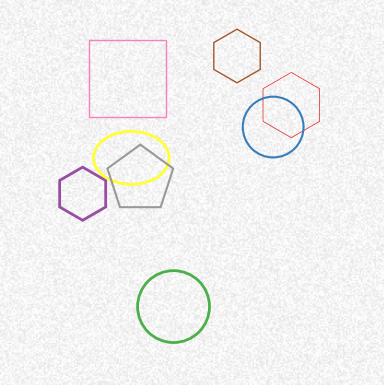[{"shape": "hexagon", "thickness": 0.5, "radius": 0.42, "center": [0.757, 0.727]}, {"shape": "circle", "thickness": 1.5, "radius": 0.39, "center": [0.709, 0.67]}, {"shape": "circle", "thickness": 2, "radius": 0.47, "center": [0.451, 0.204]}, {"shape": "hexagon", "thickness": 2, "radius": 0.35, "center": [0.215, 0.497]}, {"shape": "oval", "thickness": 2, "radius": 0.49, "center": [0.341, 0.59]}, {"shape": "hexagon", "thickness": 1, "radius": 0.35, "center": [0.616, 0.855]}, {"shape": "square", "thickness": 1, "radius": 0.5, "center": [0.331, 0.796]}, {"shape": "pentagon", "thickness": 1.5, "radius": 0.45, "center": [0.364, 0.535]}]